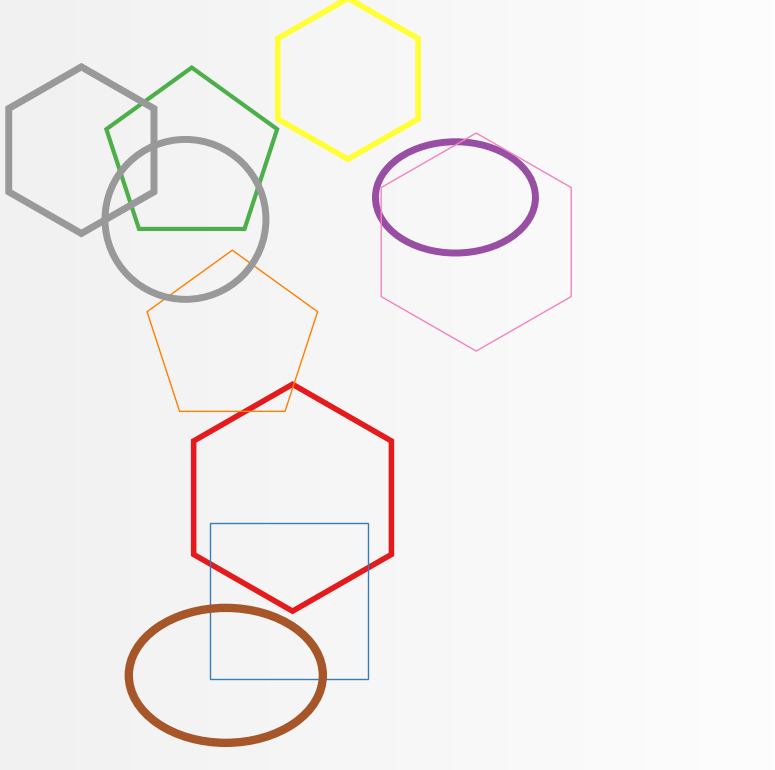[{"shape": "hexagon", "thickness": 2, "radius": 0.74, "center": [0.377, 0.354]}, {"shape": "square", "thickness": 0.5, "radius": 0.51, "center": [0.373, 0.22]}, {"shape": "pentagon", "thickness": 1.5, "radius": 0.58, "center": [0.247, 0.796]}, {"shape": "oval", "thickness": 2.5, "radius": 0.52, "center": [0.588, 0.744]}, {"shape": "pentagon", "thickness": 0.5, "radius": 0.58, "center": [0.3, 0.559]}, {"shape": "hexagon", "thickness": 2, "radius": 0.52, "center": [0.449, 0.898]}, {"shape": "oval", "thickness": 3, "radius": 0.63, "center": [0.291, 0.123]}, {"shape": "hexagon", "thickness": 0.5, "radius": 0.71, "center": [0.614, 0.686]}, {"shape": "hexagon", "thickness": 2.5, "radius": 0.54, "center": [0.105, 0.805]}, {"shape": "circle", "thickness": 2.5, "radius": 0.52, "center": [0.239, 0.715]}]